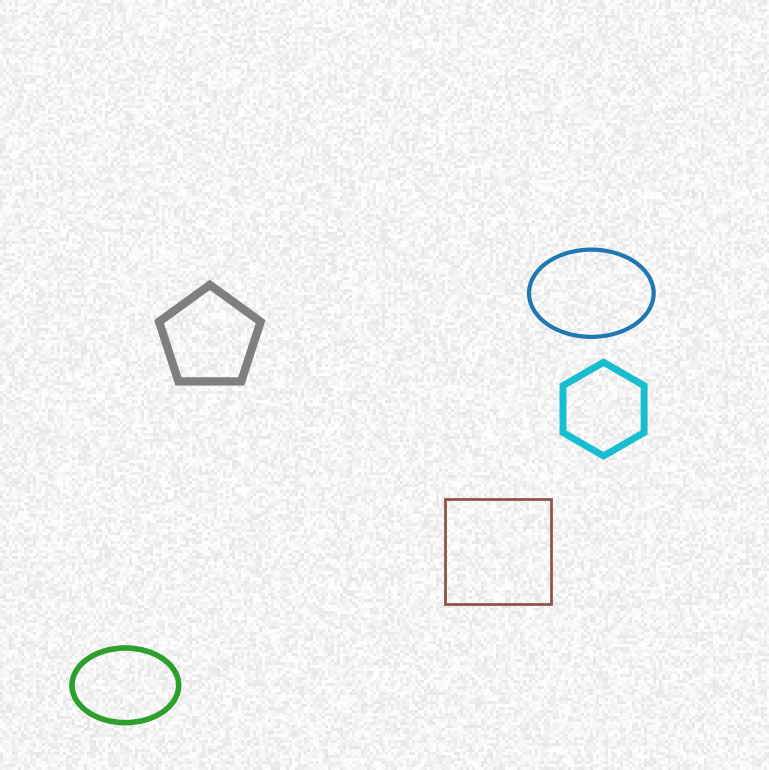[{"shape": "oval", "thickness": 1.5, "radius": 0.4, "center": [0.768, 0.619]}, {"shape": "oval", "thickness": 2, "radius": 0.35, "center": [0.163, 0.11]}, {"shape": "square", "thickness": 1, "radius": 0.34, "center": [0.647, 0.284]}, {"shape": "pentagon", "thickness": 3, "radius": 0.35, "center": [0.273, 0.561]}, {"shape": "hexagon", "thickness": 2.5, "radius": 0.3, "center": [0.784, 0.469]}]